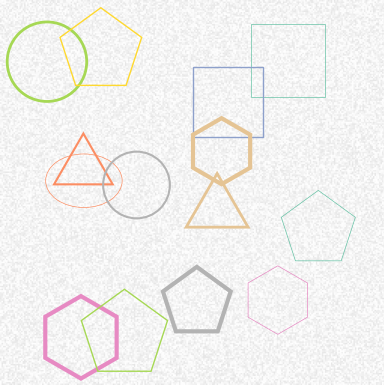[{"shape": "square", "thickness": 0.5, "radius": 0.48, "center": [0.748, 0.844]}, {"shape": "pentagon", "thickness": 0.5, "radius": 0.51, "center": [0.827, 0.404]}, {"shape": "triangle", "thickness": 1.5, "radius": 0.44, "center": [0.217, 0.565]}, {"shape": "oval", "thickness": 0.5, "radius": 0.5, "center": [0.218, 0.531]}, {"shape": "square", "thickness": 1, "radius": 0.45, "center": [0.591, 0.735]}, {"shape": "hexagon", "thickness": 3, "radius": 0.53, "center": [0.21, 0.124]}, {"shape": "hexagon", "thickness": 0.5, "radius": 0.44, "center": [0.721, 0.221]}, {"shape": "circle", "thickness": 2, "radius": 0.52, "center": [0.122, 0.84]}, {"shape": "pentagon", "thickness": 1, "radius": 0.59, "center": [0.323, 0.131]}, {"shape": "pentagon", "thickness": 1, "radius": 0.56, "center": [0.262, 0.868]}, {"shape": "triangle", "thickness": 2, "radius": 0.46, "center": [0.564, 0.456]}, {"shape": "hexagon", "thickness": 3, "radius": 0.43, "center": [0.576, 0.607]}, {"shape": "circle", "thickness": 1.5, "radius": 0.43, "center": [0.355, 0.519]}, {"shape": "pentagon", "thickness": 3, "radius": 0.46, "center": [0.511, 0.214]}]